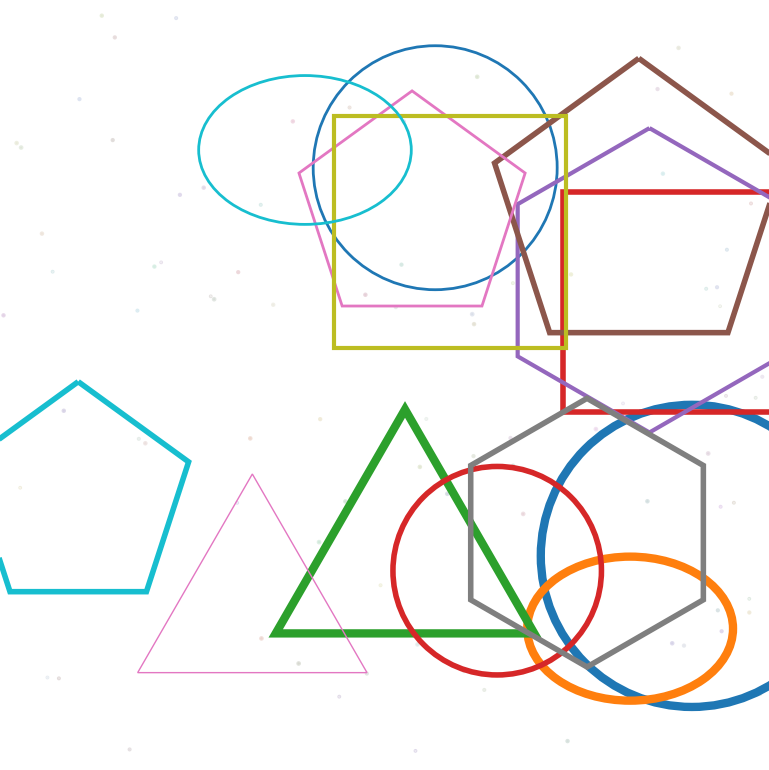[{"shape": "circle", "thickness": 1, "radius": 0.79, "center": [0.565, 0.782]}, {"shape": "circle", "thickness": 3, "radius": 0.98, "center": [0.899, 0.278]}, {"shape": "oval", "thickness": 3, "radius": 0.67, "center": [0.818, 0.184]}, {"shape": "triangle", "thickness": 3, "radius": 0.97, "center": [0.526, 0.274]}, {"shape": "circle", "thickness": 2, "radius": 0.68, "center": [0.646, 0.259]}, {"shape": "square", "thickness": 2, "radius": 0.72, "center": [0.875, 0.608]}, {"shape": "hexagon", "thickness": 1.5, "radius": 0.99, "center": [0.843, 0.636]}, {"shape": "pentagon", "thickness": 2, "radius": 0.98, "center": [0.83, 0.727]}, {"shape": "pentagon", "thickness": 1, "radius": 0.77, "center": [0.535, 0.728]}, {"shape": "triangle", "thickness": 0.5, "radius": 0.86, "center": [0.328, 0.212]}, {"shape": "hexagon", "thickness": 2, "radius": 0.87, "center": [0.762, 0.308]}, {"shape": "square", "thickness": 1.5, "radius": 0.75, "center": [0.584, 0.699]}, {"shape": "oval", "thickness": 1, "radius": 0.69, "center": [0.396, 0.805]}, {"shape": "pentagon", "thickness": 2, "radius": 0.75, "center": [0.102, 0.354]}]